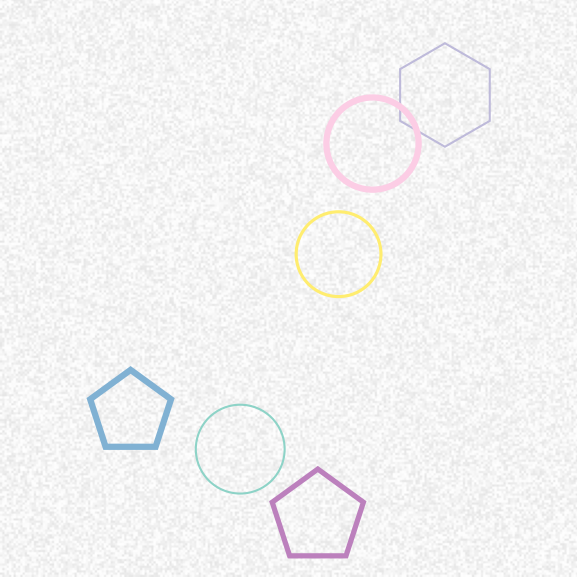[{"shape": "circle", "thickness": 1, "radius": 0.38, "center": [0.416, 0.221]}, {"shape": "hexagon", "thickness": 1, "radius": 0.45, "center": [0.77, 0.835]}, {"shape": "pentagon", "thickness": 3, "radius": 0.37, "center": [0.226, 0.285]}, {"shape": "circle", "thickness": 3, "radius": 0.4, "center": [0.645, 0.751]}, {"shape": "pentagon", "thickness": 2.5, "radius": 0.42, "center": [0.55, 0.104]}, {"shape": "circle", "thickness": 1.5, "radius": 0.37, "center": [0.586, 0.559]}]